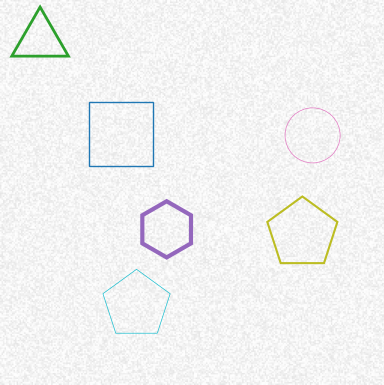[{"shape": "square", "thickness": 1, "radius": 0.41, "center": [0.315, 0.653]}, {"shape": "triangle", "thickness": 2, "radius": 0.43, "center": [0.104, 0.897]}, {"shape": "hexagon", "thickness": 3, "radius": 0.36, "center": [0.433, 0.404]}, {"shape": "circle", "thickness": 0.5, "radius": 0.36, "center": [0.812, 0.648]}, {"shape": "pentagon", "thickness": 1.5, "radius": 0.48, "center": [0.785, 0.394]}, {"shape": "pentagon", "thickness": 0.5, "radius": 0.46, "center": [0.355, 0.209]}]